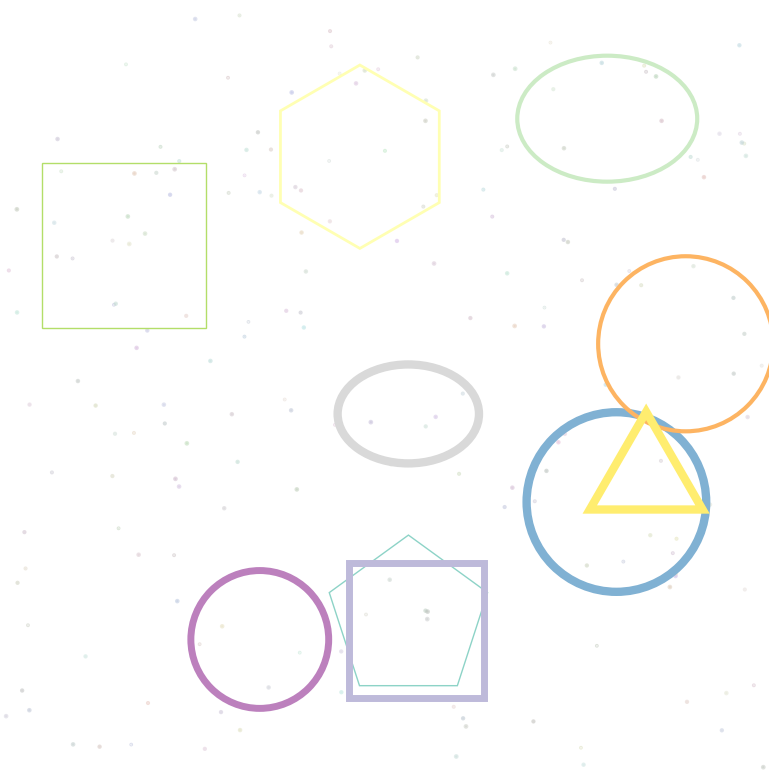[{"shape": "pentagon", "thickness": 0.5, "radius": 0.54, "center": [0.53, 0.197]}, {"shape": "hexagon", "thickness": 1, "radius": 0.6, "center": [0.467, 0.796]}, {"shape": "square", "thickness": 2.5, "radius": 0.44, "center": [0.541, 0.181]}, {"shape": "circle", "thickness": 3, "radius": 0.58, "center": [0.801, 0.348]}, {"shape": "circle", "thickness": 1.5, "radius": 0.57, "center": [0.891, 0.554]}, {"shape": "square", "thickness": 0.5, "radius": 0.54, "center": [0.161, 0.681]}, {"shape": "oval", "thickness": 3, "radius": 0.46, "center": [0.53, 0.462]}, {"shape": "circle", "thickness": 2.5, "radius": 0.45, "center": [0.337, 0.17]}, {"shape": "oval", "thickness": 1.5, "radius": 0.58, "center": [0.789, 0.846]}, {"shape": "triangle", "thickness": 3, "radius": 0.42, "center": [0.839, 0.381]}]